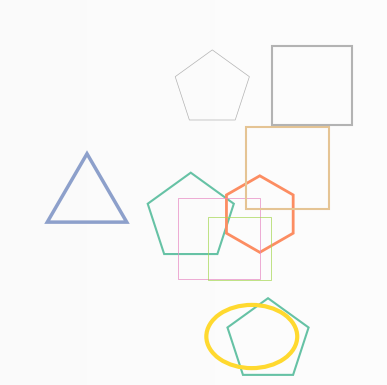[{"shape": "pentagon", "thickness": 1.5, "radius": 0.58, "center": [0.492, 0.435]}, {"shape": "pentagon", "thickness": 1.5, "radius": 0.55, "center": [0.692, 0.115]}, {"shape": "hexagon", "thickness": 2, "radius": 0.5, "center": [0.67, 0.444]}, {"shape": "triangle", "thickness": 2.5, "radius": 0.59, "center": [0.225, 0.482]}, {"shape": "square", "thickness": 0.5, "radius": 0.53, "center": [0.564, 0.381]}, {"shape": "square", "thickness": 0.5, "radius": 0.41, "center": [0.618, 0.354]}, {"shape": "oval", "thickness": 3, "radius": 0.59, "center": [0.65, 0.126]}, {"shape": "square", "thickness": 1.5, "radius": 0.53, "center": [0.742, 0.563]}, {"shape": "square", "thickness": 1.5, "radius": 0.52, "center": [0.805, 0.778]}, {"shape": "pentagon", "thickness": 0.5, "radius": 0.5, "center": [0.548, 0.77]}]